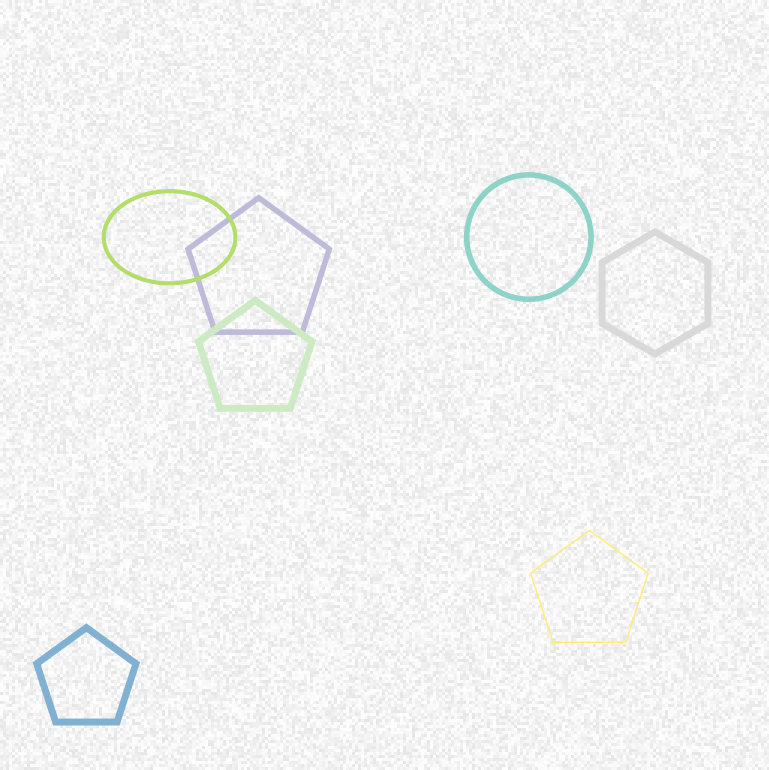[{"shape": "circle", "thickness": 2, "radius": 0.4, "center": [0.687, 0.692]}, {"shape": "pentagon", "thickness": 2, "radius": 0.48, "center": [0.336, 0.647]}, {"shape": "pentagon", "thickness": 2.5, "radius": 0.34, "center": [0.112, 0.117]}, {"shape": "oval", "thickness": 1.5, "radius": 0.43, "center": [0.22, 0.692]}, {"shape": "hexagon", "thickness": 2.5, "radius": 0.4, "center": [0.851, 0.62]}, {"shape": "pentagon", "thickness": 2.5, "radius": 0.39, "center": [0.331, 0.532]}, {"shape": "pentagon", "thickness": 0.5, "radius": 0.4, "center": [0.765, 0.231]}]